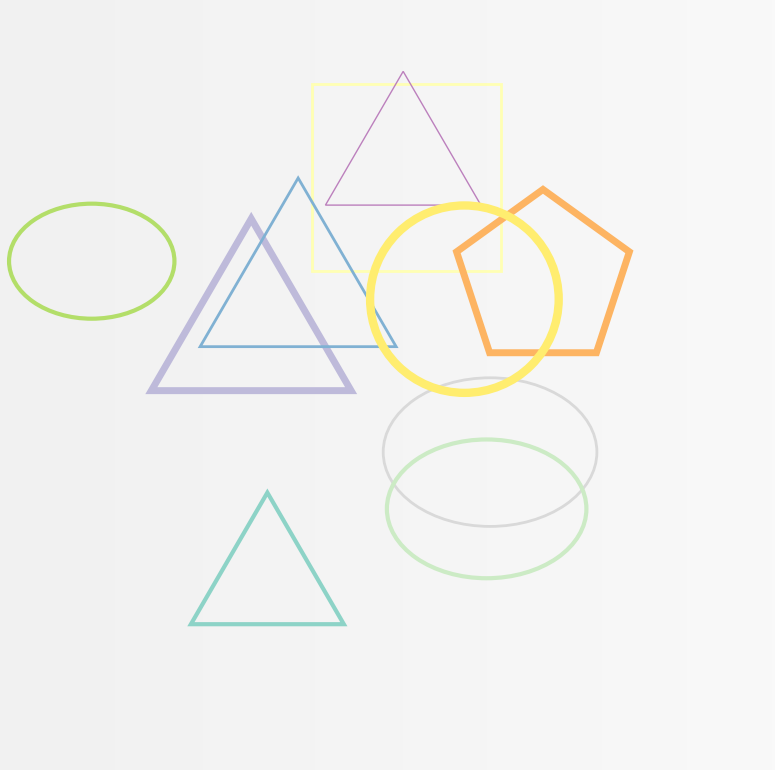[{"shape": "triangle", "thickness": 1.5, "radius": 0.57, "center": [0.345, 0.246]}, {"shape": "square", "thickness": 1, "radius": 0.61, "center": [0.524, 0.77]}, {"shape": "triangle", "thickness": 2.5, "radius": 0.74, "center": [0.324, 0.567]}, {"shape": "triangle", "thickness": 1, "radius": 0.73, "center": [0.385, 0.623]}, {"shape": "pentagon", "thickness": 2.5, "radius": 0.59, "center": [0.701, 0.637]}, {"shape": "oval", "thickness": 1.5, "radius": 0.53, "center": [0.118, 0.661]}, {"shape": "oval", "thickness": 1, "radius": 0.69, "center": [0.632, 0.413]}, {"shape": "triangle", "thickness": 0.5, "radius": 0.58, "center": [0.52, 0.792]}, {"shape": "oval", "thickness": 1.5, "radius": 0.64, "center": [0.628, 0.339]}, {"shape": "circle", "thickness": 3, "radius": 0.61, "center": [0.599, 0.611]}]